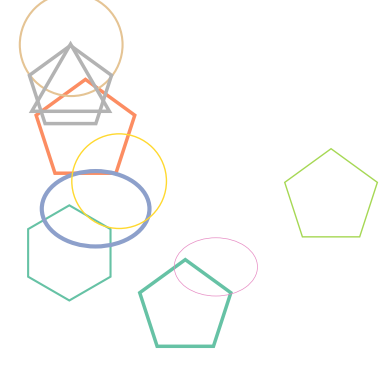[{"shape": "pentagon", "thickness": 2.5, "radius": 0.62, "center": [0.481, 0.201]}, {"shape": "hexagon", "thickness": 1.5, "radius": 0.62, "center": [0.18, 0.343]}, {"shape": "pentagon", "thickness": 2.5, "radius": 0.67, "center": [0.222, 0.659]}, {"shape": "oval", "thickness": 3, "radius": 0.7, "center": [0.248, 0.458]}, {"shape": "oval", "thickness": 0.5, "radius": 0.54, "center": [0.561, 0.307]}, {"shape": "pentagon", "thickness": 1, "radius": 0.63, "center": [0.86, 0.487]}, {"shape": "circle", "thickness": 1, "radius": 0.61, "center": [0.309, 0.529]}, {"shape": "circle", "thickness": 1.5, "radius": 0.67, "center": [0.185, 0.884]}, {"shape": "pentagon", "thickness": 2.5, "radius": 0.56, "center": [0.183, 0.77]}, {"shape": "triangle", "thickness": 2.5, "radius": 0.58, "center": [0.183, 0.769]}]